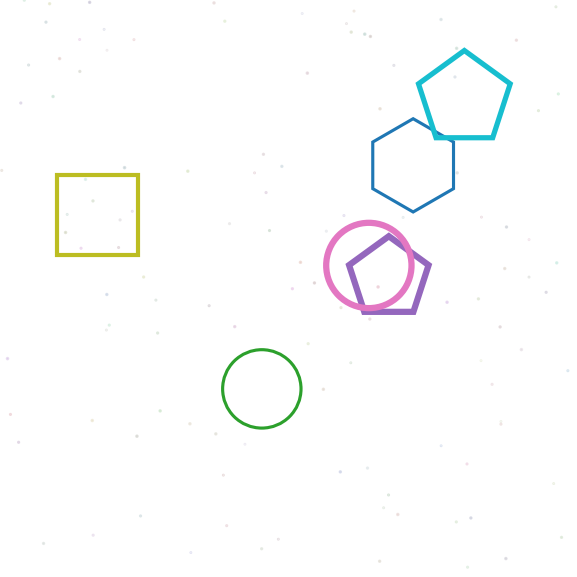[{"shape": "hexagon", "thickness": 1.5, "radius": 0.4, "center": [0.715, 0.713]}, {"shape": "circle", "thickness": 1.5, "radius": 0.34, "center": [0.453, 0.326]}, {"shape": "pentagon", "thickness": 3, "radius": 0.36, "center": [0.673, 0.518]}, {"shape": "circle", "thickness": 3, "radius": 0.37, "center": [0.639, 0.539]}, {"shape": "square", "thickness": 2, "radius": 0.35, "center": [0.17, 0.627]}, {"shape": "pentagon", "thickness": 2.5, "radius": 0.42, "center": [0.804, 0.828]}]